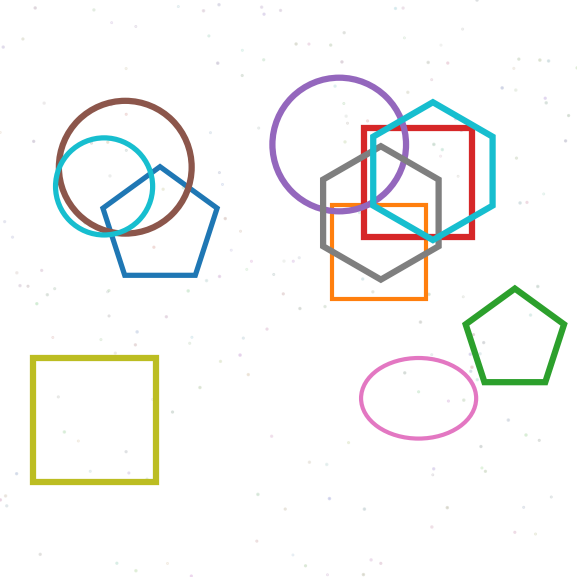[{"shape": "pentagon", "thickness": 2.5, "radius": 0.52, "center": [0.277, 0.607]}, {"shape": "square", "thickness": 2, "radius": 0.41, "center": [0.657, 0.563]}, {"shape": "pentagon", "thickness": 3, "radius": 0.45, "center": [0.892, 0.41]}, {"shape": "square", "thickness": 3, "radius": 0.47, "center": [0.724, 0.683]}, {"shape": "circle", "thickness": 3, "radius": 0.58, "center": [0.587, 0.749]}, {"shape": "circle", "thickness": 3, "radius": 0.57, "center": [0.217, 0.71]}, {"shape": "oval", "thickness": 2, "radius": 0.5, "center": [0.725, 0.309]}, {"shape": "hexagon", "thickness": 3, "radius": 0.58, "center": [0.66, 0.63]}, {"shape": "square", "thickness": 3, "radius": 0.54, "center": [0.164, 0.272]}, {"shape": "circle", "thickness": 2.5, "radius": 0.42, "center": [0.18, 0.676]}, {"shape": "hexagon", "thickness": 3, "radius": 0.6, "center": [0.75, 0.703]}]